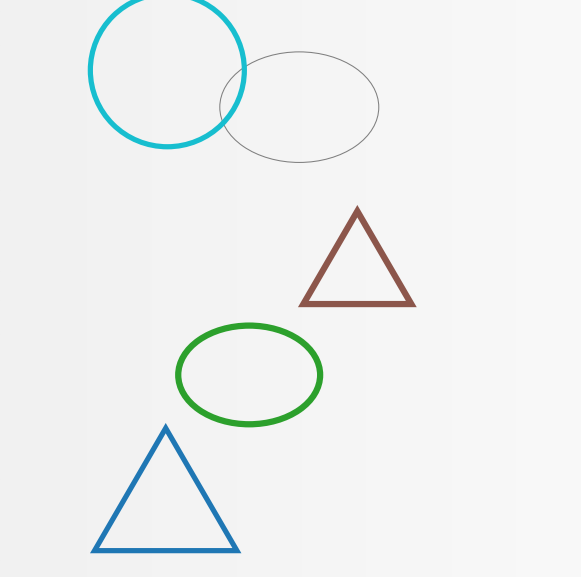[{"shape": "triangle", "thickness": 2.5, "radius": 0.71, "center": [0.285, 0.116]}, {"shape": "oval", "thickness": 3, "radius": 0.61, "center": [0.429, 0.35]}, {"shape": "triangle", "thickness": 3, "radius": 0.54, "center": [0.615, 0.526]}, {"shape": "oval", "thickness": 0.5, "radius": 0.68, "center": [0.515, 0.814]}, {"shape": "circle", "thickness": 2.5, "radius": 0.66, "center": [0.288, 0.877]}]